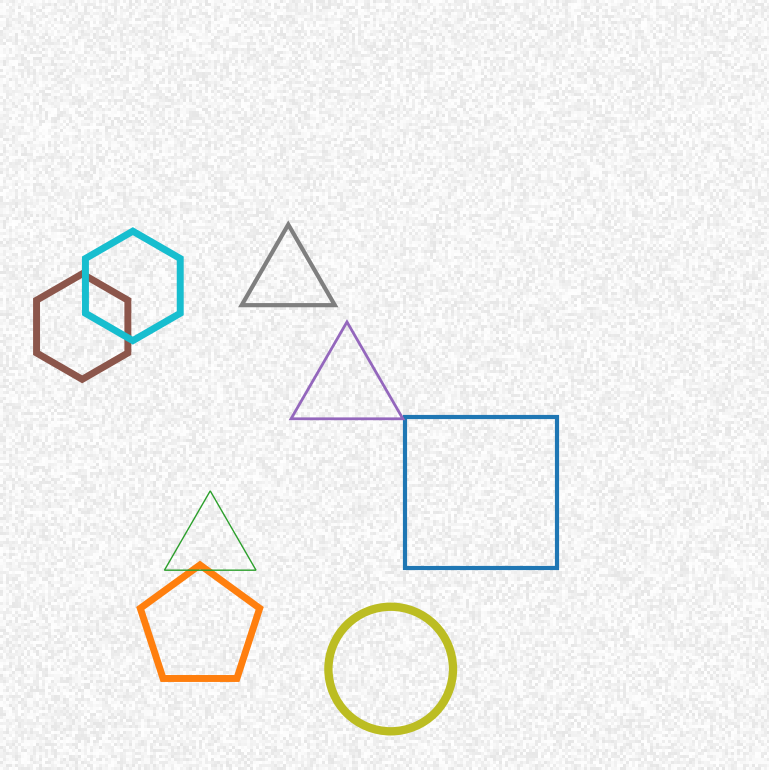[{"shape": "square", "thickness": 1.5, "radius": 0.49, "center": [0.625, 0.36]}, {"shape": "pentagon", "thickness": 2.5, "radius": 0.41, "center": [0.26, 0.185]}, {"shape": "triangle", "thickness": 0.5, "radius": 0.34, "center": [0.273, 0.294]}, {"shape": "triangle", "thickness": 1, "radius": 0.42, "center": [0.451, 0.498]}, {"shape": "hexagon", "thickness": 2.5, "radius": 0.34, "center": [0.107, 0.576]}, {"shape": "triangle", "thickness": 1.5, "radius": 0.35, "center": [0.374, 0.639]}, {"shape": "circle", "thickness": 3, "radius": 0.4, "center": [0.507, 0.131]}, {"shape": "hexagon", "thickness": 2.5, "radius": 0.36, "center": [0.173, 0.629]}]